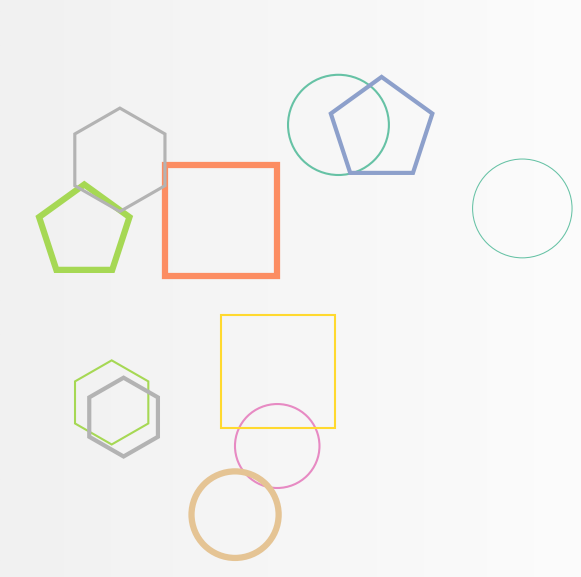[{"shape": "circle", "thickness": 0.5, "radius": 0.43, "center": [0.899, 0.638]}, {"shape": "circle", "thickness": 1, "radius": 0.43, "center": [0.582, 0.783]}, {"shape": "square", "thickness": 3, "radius": 0.48, "center": [0.381, 0.617]}, {"shape": "pentagon", "thickness": 2, "radius": 0.46, "center": [0.657, 0.774]}, {"shape": "circle", "thickness": 1, "radius": 0.36, "center": [0.477, 0.227]}, {"shape": "hexagon", "thickness": 1, "radius": 0.36, "center": [0.192, 0.302]}, {"shape": "pentagon", "thickness": 3, "radius": 0.41, "center": [0.145, 0.598]}, {"shape": "square", "thickness": 1, "radius": 0.49, "center": [0.479, 0.356]}, {"shape": "circle", "thickness": 3, "radius": 0.37, "center": [0.404, 0.108]}, {"shape": "hexagon", "thickness": 1.5, "radius": 0.45, "center": [0.206, 0.722]}, {"shape": "hexagon", "thickness": 2, "radius": 0.34, "center": [0.213, 0.277]}]